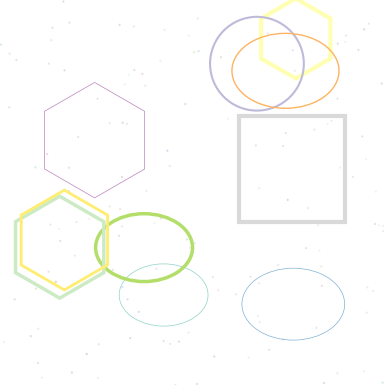[{"shape": "oval", "thickness": 0.5, "radius": 0.58, "center": [0.425, 0.234]}, {"shape": "hexagon", "thickness": 3, "radius": 0.52, "center": [0.768, 0.9]}, {"shape": "circle", "thickness": 1.5, "radius": 0.61, "center": [0.667, 0.835]}, {"shape": "oval", "thickness": 0.5, "radius": 0.67, "center": [0.762, 0.21]}, {"shape": "oval", "thickness": 1, "radius": 0.7, "center": [0.741, 0.816]}, {"shape": "oval", "thickness": 2.5, "radius": 0.63, "center": [0.374, 0.357]}, {"shape": "square", "thickness": 3, "radius": 0.69, "center": [0.757, 0.56]}, {"shape": "hexagon", "thickness": 0.5, "radius": 0.75, "center": [0.246, 0.636]}, {"shape": "hexagon", "thickness": 2.5, "radius": 0.66, "center": [0.155, 0.358]}, {"shape": "hexagon", "thickness": 2, "radius": 0.65, "center": [0.167, 0.377]}]